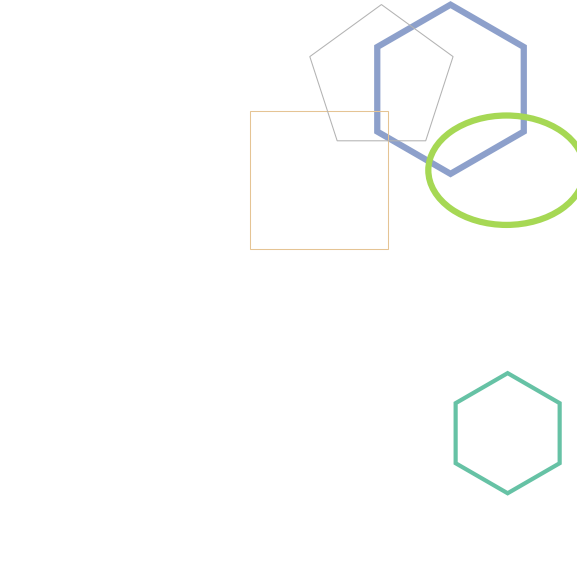[{"shape": "hexagon", "thickness": 2, "radius": 0.52, "center": [0.879, 0.249]}, {"shape": "hexagon", "thickness": 3, "radius": 0.73, "center": [0.78, 0.845]}, {"shape": "oval", "thickness": 3, "radius": 0.68, "center": [0.877, 0.704]}, {"shape": "square", "thickness": 0.5, "radius": 0.6, "center": [0.552, 0.687]}, {"shape": "pentagon", "thickness": 0.5, "radius": 0.65, "center": [0.66, 0.861]}]